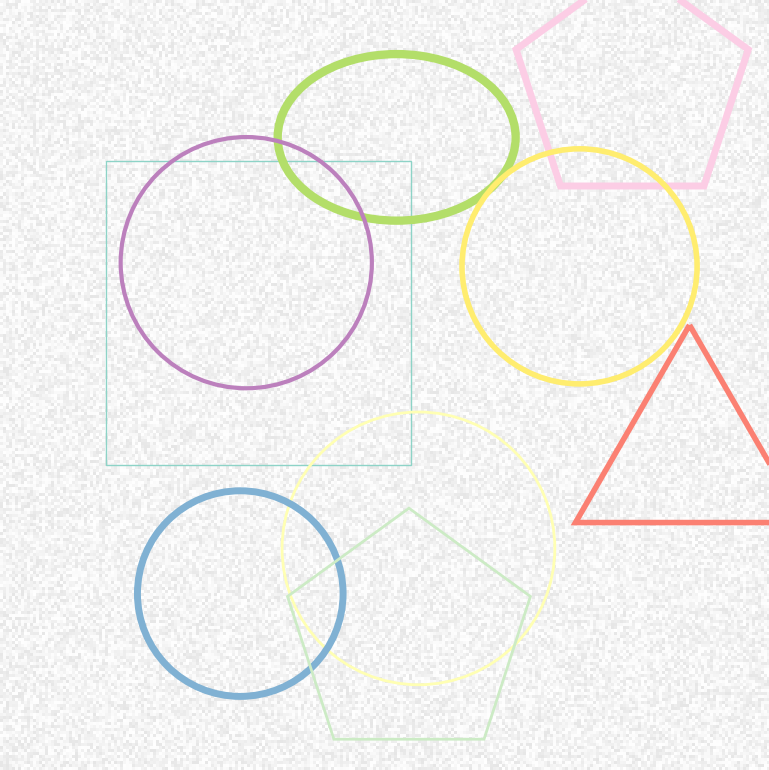[{"shape": "square", "thickness": 0.5, "radius": 0.99, "center": [0.336, 0.594]}, {"shape": "circle", "thickness": 1, "radius": 0.89, "center": [0.543, 0.288]}, {"shape": "triangle", "thickness": 2, "radius": 0.86, "center": [0.895, 0.407]}, {"shape": "circle", "thickness": 2.5, "radius": 0.67, "center": [0.312, 0.229]}, {"shape": "oval", "thickness": 3, "radius": 0.77, "center": [0.515, 0.822]}, {"shape": "pentagon", "thickness": 2.5, "radius": 0.79, "center": [0.821, 0.887]}, {"shape": "circle", "thickness": 1.5, "radius": 0.82, "center": [0.32, 0.659]}, {"shape": "pentagon", "thickness": 1, "radius": 0.83, "center": [0.531, 0.174]}, {"shape": "circle", "thickness": 2, "radius": 0.76, "center": [0.753, 0.654]}]